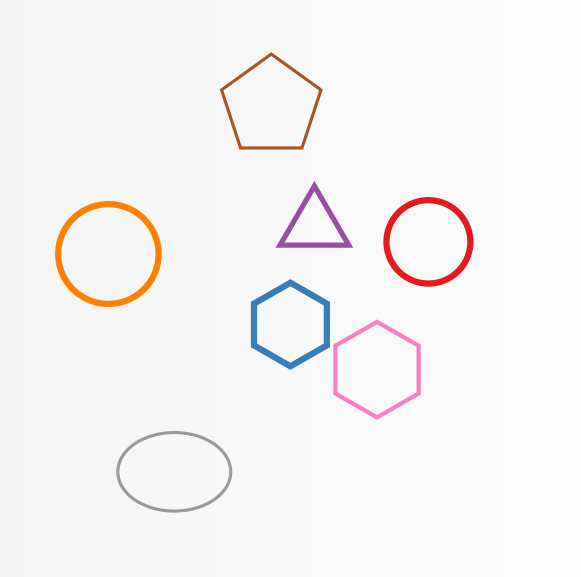[{"shape": "circle", "thickness": 3, "radius": 0.36, "center": [0.737, 0.58]}, {"shape": "hexagon", "thickness": 3, "radius": 0.36, "center": [0.5, 0.437]}, {"shape": "triangle", "thickness": 2.5, "radius": 0.34, "center": [0.541, 0.609]}, {"shape": "circle", "thickness": 3, "radius": 0.43, "center": [0.186, 0.559]}, {"shape": "pentagon", "thickness": 1.5, "radius": 0.45, "center": [0.467, 0.816]}, {"shape": "hexagon", "thickness": 2, "radius": 0.41, "center": [0.649, 0.359]}, {"shape": "oval", "thickness": 1.5, "radius": 0.49, "center": [0.3, 0.182]}]